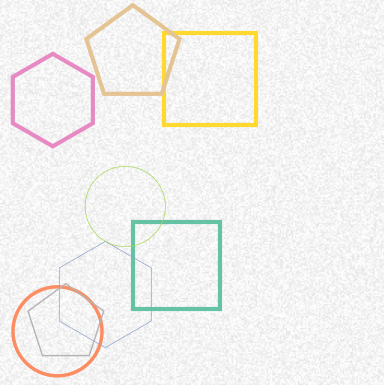[{"shape": "square", "thickness": 3, "radius": 0.57, "center": [0.459, 0.31]}, {"shape": "circle", "thickness": 2.5, "radius": 0.58, "center": [0.149, 0.139]}, {"shape": "hexagon", "thickness": 0.5, "radius": 0.69, "center": [0.274, 0.235]}, {"shape": "hexagon", "thickness": 3, "radius": 0.6, "center": [0.137, 0.74]}, {"shape": "circle", "thickness": 0.5, "radius": 0.52, "center": [0.325, 0.464]}, {"shape": "square", "thickness": 3, "radius": 0.6, "center": [0.546, 0.794]}, {"shape": "pentagon", "thickness": 3, "radius": 0.64, "center": [0.345, 0.859]}, {"shape": "pentagon", "thickness": 1, "radius": 0.52, "center": [0.171, 0.16]}]